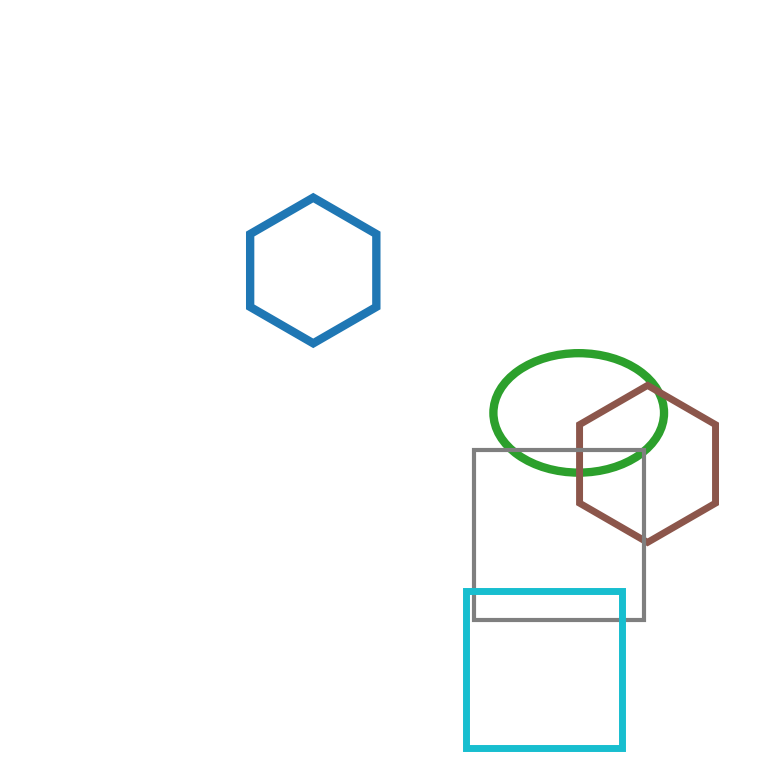[{"shape": "hexagon", "thickness": 3, "radius": 0.47, "center": [0.407, 0.649]}, {"shape": "oval", "thickness": 3, "radius": 0.55, "center": [0.752, 0.464]}, {"shape": "hexagon", "thickness": 2.5, "radius": 0.51, "center": [0.841, 0.398]}, {"shape": "square", "thickness": 1.5, "radius": 0.55, "center": [0.726, 0.305]}, {"shape": "square", "thickness": 2.5, "radius": 0.51, "center": [0.706, 0.131]}]